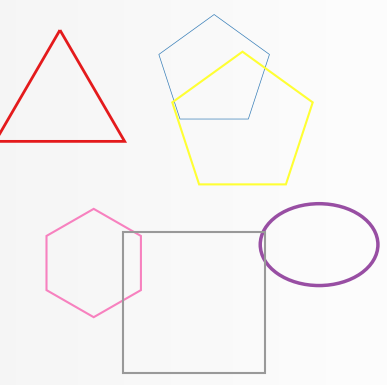[{"shape": "triangle", "thickness": 2, "radius": 0.96, "center": [0.155, 0.729]}, {"shape": "pentagon", "thickness": 0.5, "radius": 0.75, "center": [0.553, 0.812]}, {"shape": "oval", "thickness": 2.5, "radius": 0.76, "center": [0.823, 0.365]}, {"shape": "pentagon", "thickness": 1.5, "radius": 0.95, "center": [0.626, 0.675]}, {"shape": "hexagon", "thickness": 1.5, "radius": 0.7, "center": [0.242, 0.317]}, {"shape": "square", "thickness": 1.5, "radius": 0.91, "center": [0.5, 0.214]}]